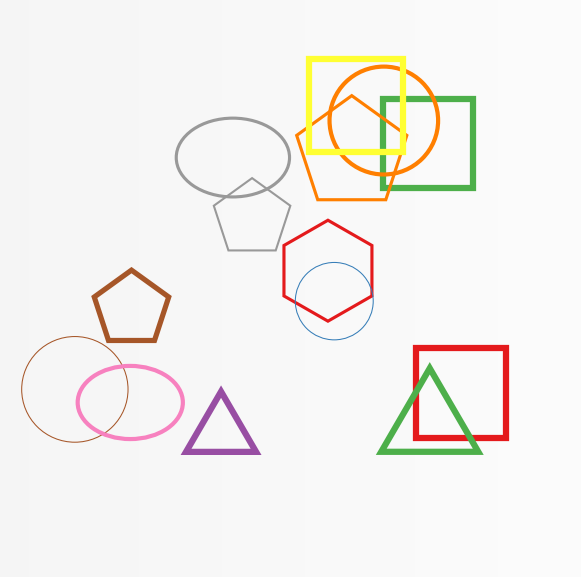[{"shape": "hexagon", "thickness": 1.5, "radius": 0.44, "center": [0.564, 0.53]}, {"shape": "square", "thickness": 3, "radius": 0.39, "center": [0.794, 0.319]}, {"shape": "circle", "thickness": 0.5, "radius": 0.34, "center": [0.575, 0.478]}, {"shape": "square", "thickness": 3, "radius": 0.39, "center": [0.736, 0.75]}, {"shape": "triangle", "thickness": 3, "radius": 0.48, "center": [0.739, 0.265]}, {"shape": "triangle", "thickness": 3, "radius": 0.35, "center": [0.38, 0.251]}, {"shape": "circle", "thickness": 2, "radius": 0.47, "center": [0.66, 0.79]}, {"shape": "pentagon", "thickness": 1.5, "radius": 0.5, "center": [0.605, 0.734]}, {"shape": "square", "thickness": 3, "radius": 0.4, "center": [0.612, 0.816]}, {"shape": "circle", "thickness": 0.5, "radius": 0.46, "center": [0.129, 0.325]}, {"shape": "pentagon", "thickness": 2.5, "radius": 0.34, "center": [0.226, 0.464]}, {"shape": "oval", "thickness": 2, "radius": 0.45, "center": [0.224, 0.302]}, {"shape": "pentagon", "thickness": 1, "radius": 0.35, "center": [0.434, 0.621]}, {"shape": "oval", "thickness": 1.5, "radius": 0.49, "center": [0.401, 0.726]}]